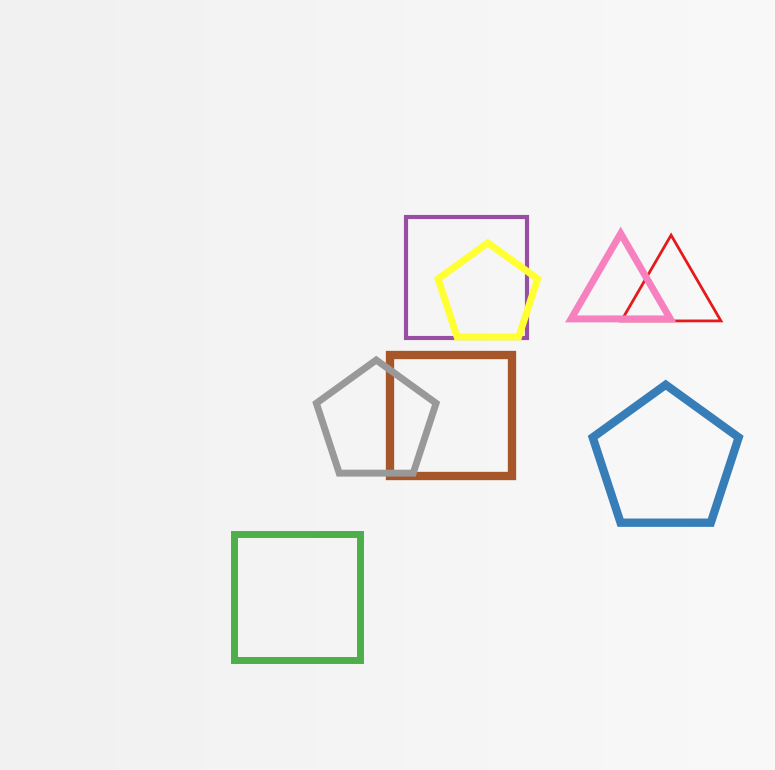[{"shape": "triangle", "thickness": 1, "radius": 0.37, "center": [0.866, 0.62]}, {"shape": "pentagon", "thickness": 3, "radius": 0.5, "center": [0.859, 0.401]}, {"shape": "square", "thickness": 2.5, "radius": 0.41, "center": [0.383, 0.225]}, {"shape": "square", "thickness": 1.5, "radius": 0.39, "center": [0.602, 0.64]}, {"shape": "pentagon", "thickness": 2.5, "radius": 0.34, "center": [0.63, 0.617]}, {"shape": "square", "thickness": 3, "radius": 0.39, "center": [0.582, 0.46]}, {"shape": "triangle", "thickness": 2.5, "radius": 0.37, "center": [0.801, 0.623]}, {"shape": "pentagon", "thickness": 2.5, "radius": 0.41, "center": [0.485, 0.451]}]